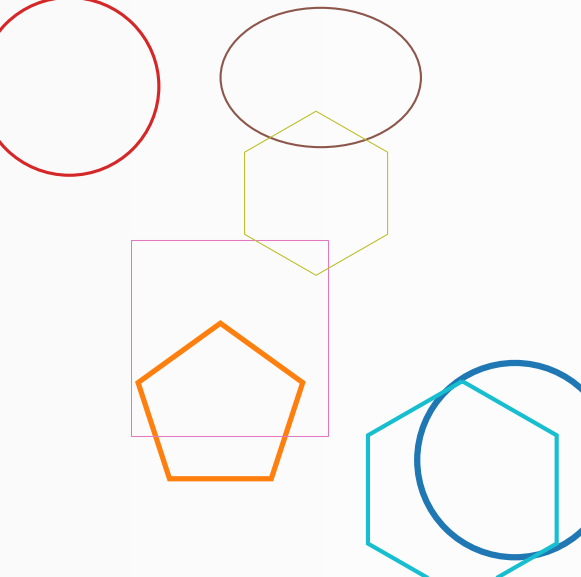[{"shape": "circle", "thickness": 3, "radius": 0.84, "center": [0.886, 0.202]}, {"shape": "pentagon", "thickness": 2.5, "radius": 0.74, "center": [0.379, 0.291]}, {"shape": "circle", "thickness": 1.5, "radius": 0.77, "center": [0.119, 0.85]}, {"shape": "oval", "thickness": 1, "radius": 0.86, "center": [0.552, 0.865]}, {"shape": "square", "thickness": 0.5, "radius": 0.85, "center": [0.395, 0.413]}, {"shape": "hexagon", "thickness": 0.5, "radius": 0.71, "center": [0.544, 0.664]}, {"shape": "hexagon", "thickness": 2, "radius": 0.94, "center": [0.795, 0.152]}]